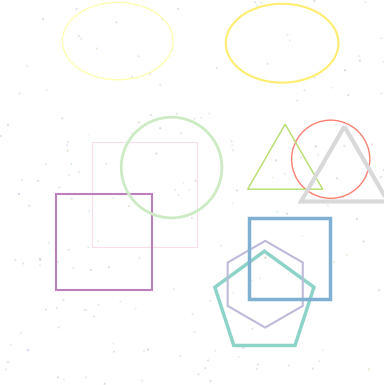[{"shape": "pentagon", "thickness": 2.5, "radius": 0.68, "center": [0.687, 0.212]}, {"shape": "oval", "thickness": 1, "radius": 0.72, "center": [0.306, 0.893]}, {"shape": "hexagon", "thickness": 1.5, "radius": 0.56, "center": [0.689, 0.262]}, {"shape": "circle", "thickness": 1, "radius": 0.51, "center": [0.859, 0.586]}, {"shape": "square", "thickness": 2.5, "radius": 0.53, "center": [0.752, 0.329]}, {"shape": "triangle", "thickness": 1, "radius": 0.56, "center": [0.741, 0.565]}, {"shape": "square", "thickness": 0.5, "radius": 0.68, "center": [0.375, 0.494]}, {"shape": "triangle", "thickness": 3, "radius": 0.65, "center": [0.895, 0.542]}, {"shape": "square", "thickness": 1.5, "radius": 0.63, "center": [0.27, 0.371]}, {"shape": "circle", "thickness": 2, "radius": 0.65, "center": [0.446, 0.565]}, {"shape": "oval", "thickness": 1.5, "radius": 0.73, "center": [0.733, 0.888]}]